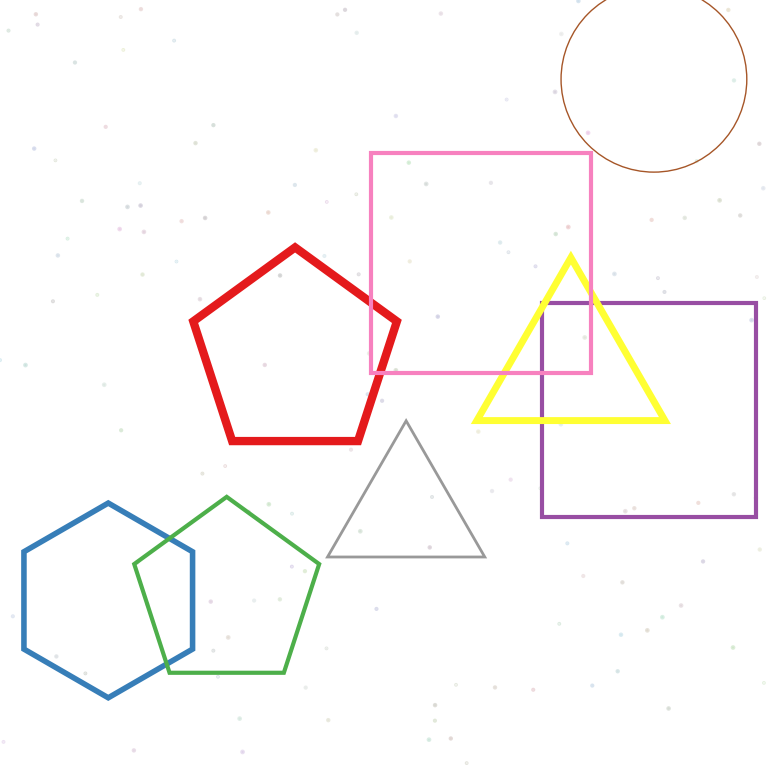[{"shape": "pentagon", "thickness": 3, "radius": 0.7, "center": [0.383, 0.54]}, {"shape": "hexagon", "thickness": 2, "radius": 0.63, "center": [0.141, 0.22]}, {"shape": "pentagon", "thickness": 1.5, "radius": 0.63, "center": [0.294, 0.228]}, {"shape": "square", "thickness": 1.5, "radius": 0.69, "center": [0.843, 0.467]}, {"shape": "triangle", "thickness": 2.5, "radius": 0.71, "center": [0.741, 0.524]}, {"shape": "circle", "thickness": 0.5, "radius": 0.6, "center": [0.849, 0.897]}, {"shape": "square", "thickness": 1.5, "radius": 0.71, "center": [0.625, 0.658]}, {"shape": "triangle", "thickness": 1, "radius": 0.59, "center": [0.527, 0.336]}]